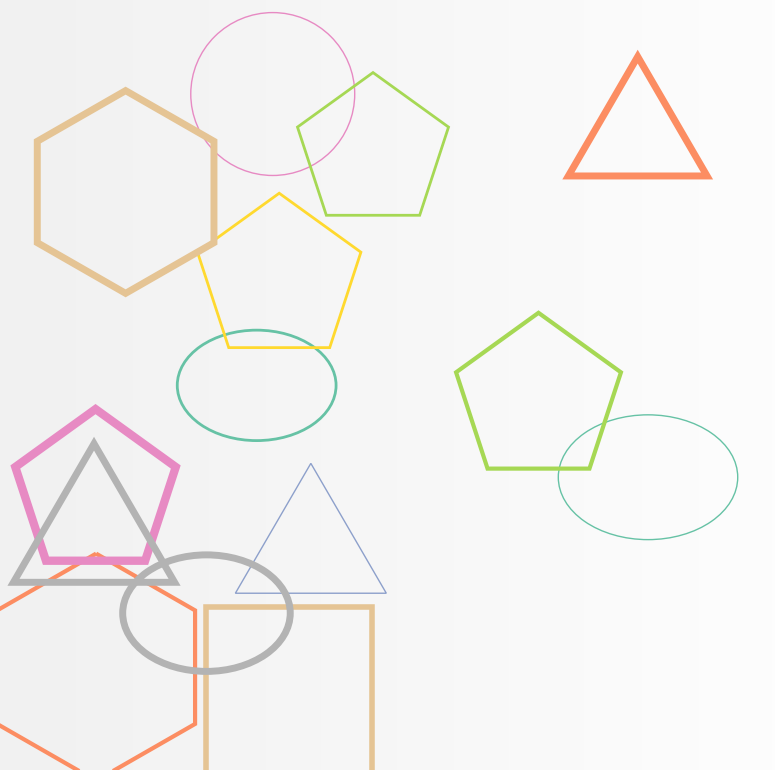[{"shape": "oval", "thickness": 1, "radius": 0.51, "center": [0.331, 0.5]}, {"shape": "oval", "thickness": 0.5, "radius": 0.58, "center": [0.836, 0.38]}, {"shape": "hexagon", "thickness": 1.5, "radius": 0.74, "center": [0.124, 0.134]}, {"shape": "triangle", "thickness": 2.5, "radius": 0.52, "center": [0.823, 0.823]}, {"shape": "triangle", "thickness": 0.5, "radius": 0.56, "center": [0.401, 0.286]}, {"shape": "pentagon", "thickness": 3, "radius": 0.54, "center": [0.123, 0.36]}, {"shape": "circle", "thickness": 0.5, "radius": 0.53, "center": [0.352, 0.878]}, {"shape": "pentagon", "thickness": 1, "radius": 0.51, "center": [0.481, 0.803]}, {"shape": "pentagon", "thickness": 1.5, "radius": 0.56, "center": [0.695, 0.482]}, {"shape": "pentagon", "thickness": 1, "radius": 0.55, "center": [0.36, 0.638]}, {"shape": "square", "thickness": 2, "radius": 0.54, "center": [0.373, 0.104]}, {"shape": "hexagon", "thickness": 2.5, "radius": 0.66, "center": [0.162, 0.751]}, {"shape": "oval", "thickness": 2.5, "radius": 0.54, "center": [0.266, 0.204]}, {"shape": "triangle", "thickness": 2.5, "radius": 0.6, "center": [0.121, 0.304]}]